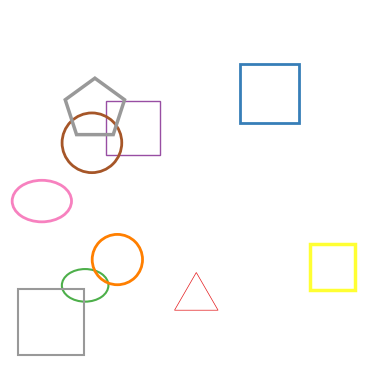[{"shape": "triangle", "thickness": 0.5, "radius": 0.33, "center": [0.51, 0.227]}, {"shape": "square", "thickness": 2, "radius": 0.38, "center": [0.7, 0.757]}, {"shape": "oval", "thickness": 1.5, "radius": 0.3, "center": [0.221, 0.259]}, {"shape": "square", "thickness": 1, "radius": 0.35, "center": [0.346, 0.668]}, {"shape": "circle", "thickness": 2, "radius": 0.33, "center": [0.305, 0.326]}, {"shape": "square", "thickness": 2.5, "radius": 0.29, "center": [0.863, 0.306]}, {"shape": "circle", "thickness": 2, "radius": 0.39, "center": [0.239, 0.629]}, {"shape": "oval", "thickness": 2, "radius": 0.39, "center": [0.109, 0.478]}, {"shape": "pentagon", "thickness": 2.5, "radius": 0.41, "center": [0.246, 0.716]}, {"shape": "square", "thickness": 1.5, "radius": 0.43, "center": [0.132, 0.163]}]